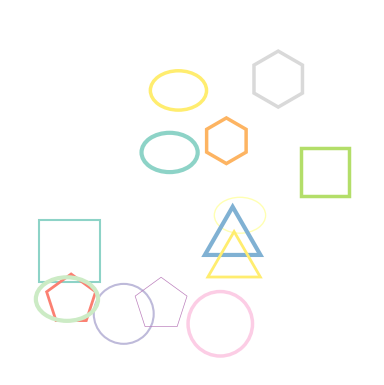[{"shape": "square", "thickness": 1.5, "radius": 0.4, "center": [0.18, 0.348]}, {"shape": "oval", "thickness": 3, "radius": 0.36, "center": [0.441, 0.604]}, {"shape": "oval", "thickness": 1, "radius": 0.33, "center": [0.623, 0.441]}, {"shape": "circle", "thickness": 1.5, "radius": 0.39, "center": [0.321, 0.185]}, {"shape": "pentagon", "thickness": 2, "radius": 0.33, "center": [0.185, 0.221]}, {"shape": "triangle", "thickness": 3, "radius": 0.42, "center": [0.604, 0.379]}, {"shape": "hexagon", "thickness": 2.5, "radius": 0.3, "center": [0.588, 0.634]}, {"shape": "square", "thickness": 2.5, "radius": 0.31, "center": [0.844, 0.553]}, {"shape": "circle", "thickness": 2.5, "radius": 0.42, "center": [0.572, 0.159]}, {"shape": "hexagon", "thickness": 2.5, "radius": 0.36, "center": [0.723, 0.795]}, {"shape": "pentagon", "thickness": 0.5, "radius": 0.35, "center": [0.418, 0.209]}, {"shape": "oval", "thickness": 3, "radius": 0.4, "center": [0.174, 0.223]}, {"shape": "triangle", "thickness": 2, "radius": 0.39, "center": [0.608, 0.32]}, {"shape": "oval", "thickness": 2.5, "radius": 0.36, "center": [0.464, 0.765]}]